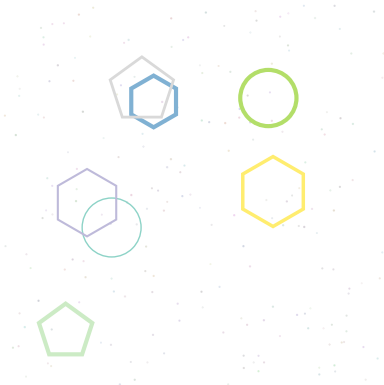[{"shape": "circle", "thickness": 1, "radius": 0.38, "center": [0.29, 0.409]}, {"shape": "hexagon", "thickness": 1.5, "radius": 0.44, "center": [0.226, 0.474]}, {"shape": "hexagon", "thickness": 3, "radius": 0.34, "center": [0.399, 0.736]}, {"shape": "circle", "thickness": 3, "radius": 0.37, "center": [0.697, 0.745]}, {"shape": "pentagon", "thickness": 2, "radius": 0.43, "center": [0.369, 0.766]}, {"shape": "pentagon", "thickness": 3, "radius": 0.36, "center": [0.17, 0.139]}, {"shape": "hexagon", "thickness": 2.5, "radius": 0.45, "center": [0.709, 0.502]}]